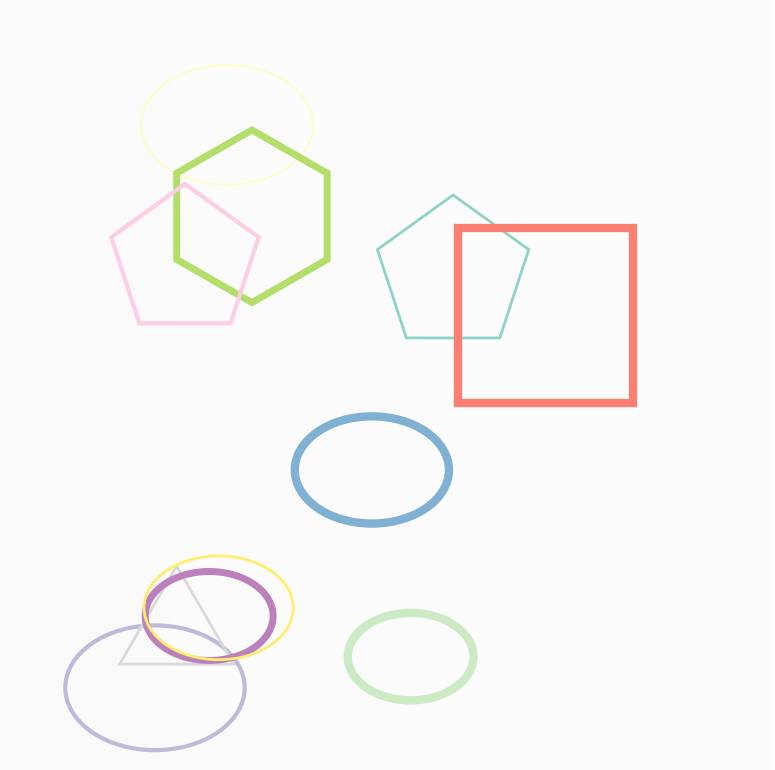[{"shape": "pentagon", "thickness": 1, "radius": 0.51, "center": [0.585, 0.644]}, {"shape": "oval", "thickness": 0.5, "radius": 0.55, "center": [0.293, 0.838]}, {"shape": "oval", "thickness": 1.5, "radius": 0.58, "center": [0.2, 0.107]}, {"shape": "square", "thickness": 3, "radius": 0.57, "center": [0.704, 0.59]}, {"shape": "oval", "thickness": 3, "radius": 0.5, "center": [0.48, 0.39]}, {"shape": "hexagon", "thickness": 2.5, "radius": 0.56, "center": [0.325, 0.719]}, {"shape": "pentagon", "thickness": 1.5, "radius": 0.5, "center": [0.239, 0.661]}, {"shape": "triangle", "thickness": 1, "radius": 0.42, "center": [0.228, 0.18]}, {"shape": "oval", "thickness": 2.5, "radius": 0.41, "center": [0.27, 0.2]}, {"shape": "oval", "thickness": 3, "radius": 0.41, "center": [0.53, 0.147]}, {"shape": "oval", "thickness": 1, "radius": 0.48, "center": [0.282, 0.211]}]